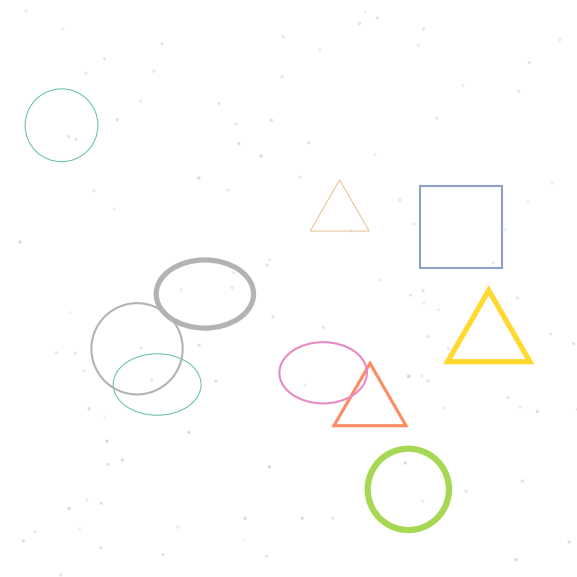[{"shape": "oval", "thickness": 0.5, "radius": 0.38, "center": [0.272, 0.333]}, {"shape": "circle", "thickness": 0.5, "radius": 0.32, "center": [0.107, 0.782]}, {"shape": "triangle", "thickness": 1.5, "radius": 0.36, "center": [0.641, 0.298]}, {"shape": "square", "thickness": 1, "radius": 0.35, "center": [0.799, 0.606]}, {"shape": "oval", "thickness": 1, "radius": 0.38, "center": [0.56, 0.354]}, {"shape": "circle", "thickness": 3, "radius": 0.35, "center": [0.707, 0.152]}, {"shape": "triangle", "thickness": 2.5, "radius": 0.41, "center": [0.846, 0.414]}, {"shape": "triangle", "thickness": 0.5, "radius": 0.3, "center": [0.588, 0.629]}, {"shape": "circle", "thickness": 1, "radius": 0.4, "center": [0.237, 0.395]}, {"shape": "oval", "thickness": 2.5, "radius": 0.42, "center": [0.355, 0.49]}]